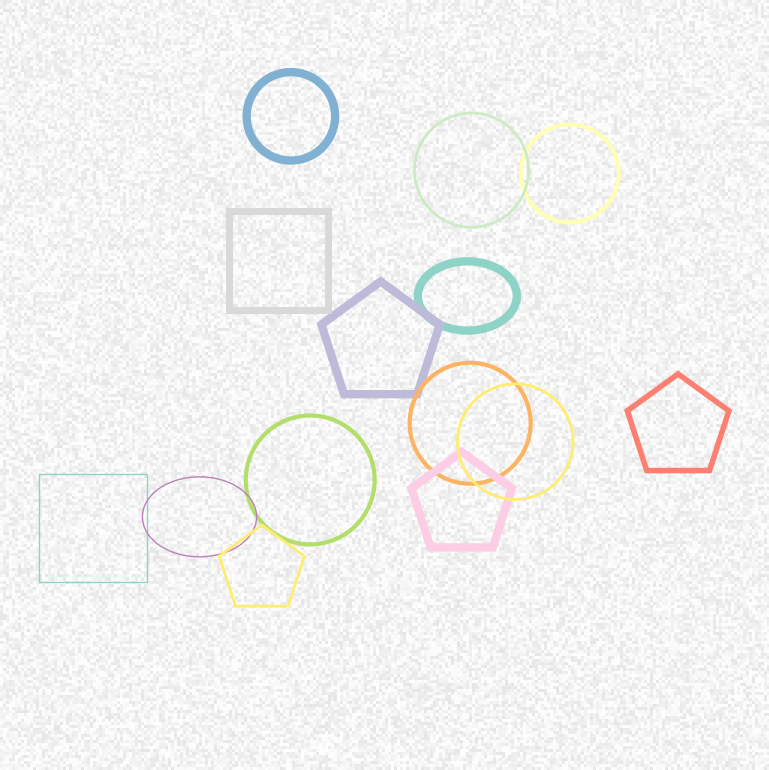[{"shape": "square", "thickness": 0.5, "radius": 0.35, "center": [0.121, 0.315]}, {"shape": "oval", "thickness": 3, "radius": 0.32, "center": [0.607, 0.616]}, {"shape": "circle", "thickness": 1.5, "radius": 0.32, "center": [0.74, 0.775]}, {"shape": "pentagon", "thickness": 3, "radius": 0.4, "center": [0.494, 0.554]}, {"shape": "pentagon", "thickness": 2, "radius": 0.35, "center": [0.881, 0.445]}, {"shape": "circle", "thickness": 3, "radius": 0.29, "center": [0.378, 0.849]}, {"shape": "circle", "thickness": 1.5, "radius": 0.39, "center": [0.611, 0.45]}, {"shape": "circle", "thickness": 1.5, "radius": 0.42, "center": [0.403, 0.377]}, {"shape": "pentagon", "thickness": 3, "radius": 0.34, "center": [0.6, 0.345]}, {"shape": "square", "thickness": 2.5, "radius": 0.32, "center": [0.362, 0.662]}, {"shape": "oval", "thickness": 0.5, "radius": 0.37, "center": [0.259, 0.329]}, {"shape": "circle", "thickness": 1, "radius": 0.37, "center": [0.612, 0.779]}, {"shape": "circle", "thickness": 1, "radius": 0.38, "center": [0.669, 0.426]}, {"shape": "pentagon", "thickness": 1, "radius": 0.29, "center": [0.34, 0.26]}]